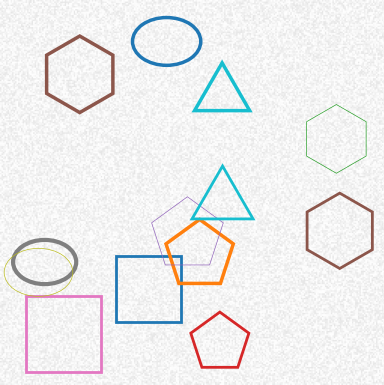[{"shape": "oval", "thickness": 2.5, "radius": 0.44, "center": [0.433, 0.892]}, {"shape": "square", "thickness": 2, "radius": 0.43, "center": [0.386, 0.25]}, {"shape": "pentagon", "thickness": 2.5, "radius": 0.46, "center": [0.519, 0.338]}, {"shape": "hexagon", "thickness": 0.5, "radius": 0.45, "center": [0.874, 0.639]}, {"shape": "pentagon", "thickness": 2, "radius": 0.4, "center": [0.571, 0.11]}, {"shape": "pentagon", "thickness": 0.5, "radius": 0.49, "center": [0.487, 0.391]}, {"shape": "hexagon", "thickness": 2, "radius": 0.49, "center": [0.882, 0.401]}, {"shape": "hexagon", "thickness": 2.5, "radius": 0.5, "center": [0.207, 0.807]}, {"shape": "square", "thickness": 2, "radius": 0.49, "center": [0.165, 0.132]}, {"shape": "oval", "thickness": 3, "radius": 0.41, "center": [0.116, 0.319]}, {"shape": "oval", "thickness": 0.5, "radius": 0.45, "center": [0.1, 0.293]}, {"shape": "triangle", "thickness": 2, "radius": 0.46, "center": [0.578, 0.477]}, {"shape": "triangle", "thickness": 2.5, "radius": 0.41, "center": [0.577, 0.754]}]